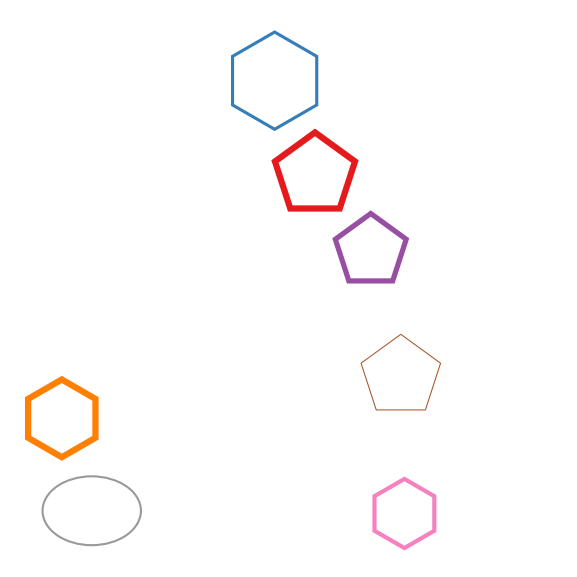[{"shape": "pentagon", "thickness": 3, "radius": 0.36, "center": [0.545, 0.697]}, {"shape": "hexagon", "thickness": 1.5, "radius": 0.42, "center": [0.476, 0.859]}, {"shape": "pentagon", "thickness": 2.5, "radius": 0.32, "center": [0.642, 0.565]}, {"shape": "hexagon", "thickness": 3, "radius": 0.34, "center": [0.107, 0.275]}, {"shape": "pentagon", "thickness": 0.5, "radius": 0.36, "center": [0.694, 0.348]}, {"shape": "hexagon", "thickness": 2, "radius": 0.3, "center": [0.7, 0.11]}, {"shape": "oval", "thickness": 1, "radius": 0.43, "center": [0.159, 0.115]}]